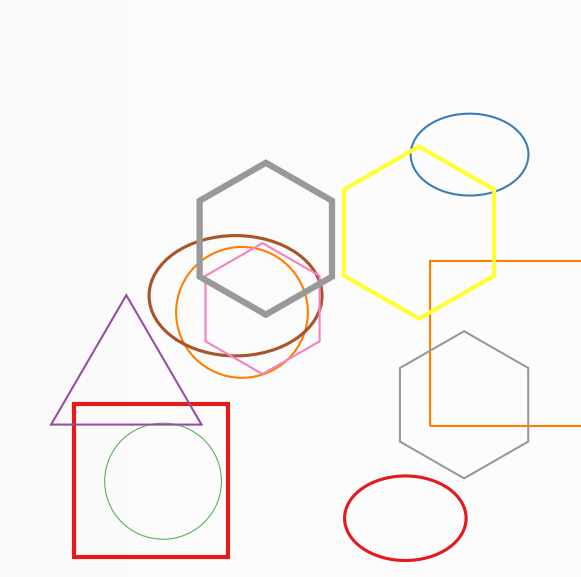[{"shape": "square", "thickness": 2, "radius": 0.66, "center": [0.26, 0.167]}, {"shape": "oval", "thickness": 1.5, "radius": 0.52, "center": [0.697, 0.102]}, {"shape": "oval", "thickness": 1, "radius": 0.51, "center": [0.808, 0.731]}, {"shape": "circle", "thickness": 0.5, "radius": 0.5, "center": [0.281, 0.166]}, {"shape": "triangle", "thickness": 1, "radius": 0.75, "center": [0.217, 0.339]}, {"shape": "circle", "thickness": 1, "radius": 0.57, "center": [0.416, 0.458]}, {"shape": "square", "thickness": 1, "radius": 0.72, "center": [0.883, 0.404]}, {"shape": "hexagon", "thickness": 2, "radius": 0.75, "center": [0.721, 0.596]}, {"shape": "oval", "thickness": 1.5, "radius": 0.74, "center": [0.405, 0.487]}, {"shape": "hexagon", "thickness": 1, "radius": 0.57, "center": [0.452, 0.465]}, {"shape": "hexagon", "thickness": 3, "radius": 0.66, "center": [0.457, 0.586]}, {"shape": "hexagon", "thickness": 1, "radius": 0.64, "center": [0.798, 0.298]}]